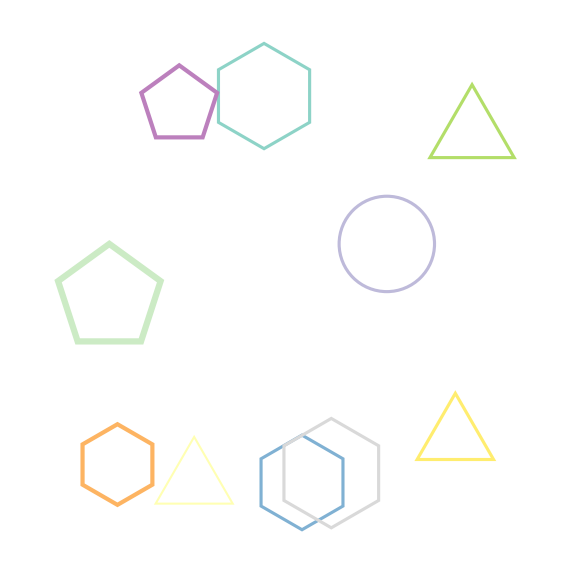[{"shape": "hexagon", "thickness": 1.5, "radius": 0.46, "center": [0.457, 0.833]}, {"shape": "triangle", "thickness": 1, "radius": 0.39, "center": [0.336, 0.166]}, {"shape": "circle", "thickness": 1.5, "radius": 0.41, "center": [0.67, 0.577]}, {"shape": "hexagon", "thickness": 1.5, "radius": 0.41, "center": [0.523, 0.164]}, {"shape": "hexagon", "thickness": 2, "radius": 0.35, "center": [0.203, 0.195]}, {"shape": "triangle", "thickness": 1.5, "radius": 0.42, "center": [0.817, 0.768]}, {"shape": "hexagon", "thickness": 1.5, "radius": 0.47, "center": [0.574, 0.18]}, {"shape": "pentagon", "thickness": 2, "radius": 0.34, "center": [0.31, 0.817]}, {"shape": "pentagon", "thickness": 3, "radius": 0.47, "center": [0.189, 0.483]}, {"shape": "triangle", "thickness": 1.5, "radius": 0.38, "center": [0.788, 0.242]}]